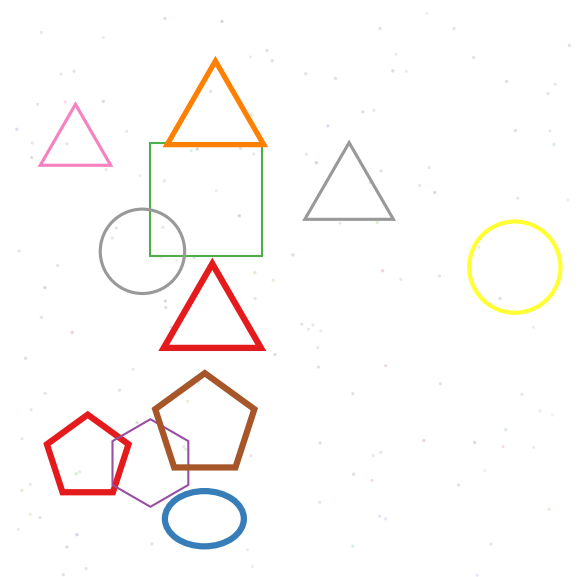[{"shape": "triangle", "thickness": 3, "radius": 0.49, "center": [0.368, 0.445]}, {"shape": "pentagon", "thickness": 3, "radius": 0.37, "center": [0.152, 0.207]}, {"shape": "oval", "thickness": 3, "radius": 0.34, "center": [0.354, 0.101]}, {"shape": "square", "thickness": 1, "radius": 0.49, "center": [0.357, 0.654]}, {"shape": "hexagon", "thickness": 1, "radius": 0.38, "center": [0.26, 0.197]}, {"shape": "triangle", "thickness": 2.5, "radius": 0.48, "center": [0.373, 0.797]}, {"shape": "circle", "thickness": 2, "radius": 0.39, "center": [0.891, 0.537]}, {"shape": "pentagon", "thickness": 3, "radius": 0.45, "center": [0.355, 0.263]}, {"shape": "triangle", "thickness": 1.5, "radius": 0.35, "center": [0.131, 0.748]}, {"shape": "circle", "thickness": 1.5, "radius": 0.37, "center": [0.247, 0.564]}, {"shape": "triangle", "thickness": 1.5, "radius": 0.44, "center": [0.605, 0.664]}]